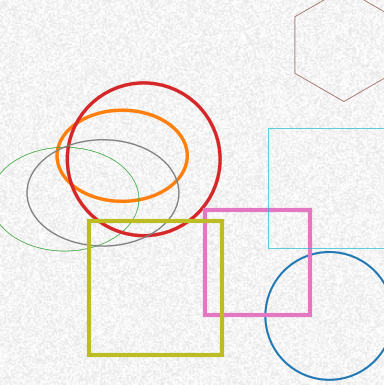[{"shape": "circle", "thickness": 1.5, "radius": 0.83, "center": [0.855, 0.179]}, {"shape": "oval", "thickness": 2.5, "radius": 0.85, "center": [0.317, 0.595]}, {"shape": "oval", "thickness": 0.5, "radius": 0.96, "center": [0.168, 0.483]}, {"shape": "circle", "thickness": 2.5, "radius": 0.99, "center": [0.373, 0.586]}, {"shape": "hexagon", "thickness": 0.5, "radius": 0.73, "center": [0.893, 0.883]}, {"shape": "square", "thickness": 3, "radius": 0.68, "center": [0.668, 0.317]}, {"shape": "oval", "thickness": 1, "radius": 0.99, "center": [0.267, 0.499]}, {"shape": "square", "thickness": 3, "radius": 0.86, "center": [0.403, 0.252]}, {"shape": "square", "thickness": 0.5, "radius": 0.77, "center": [0.85, 0.512]}]